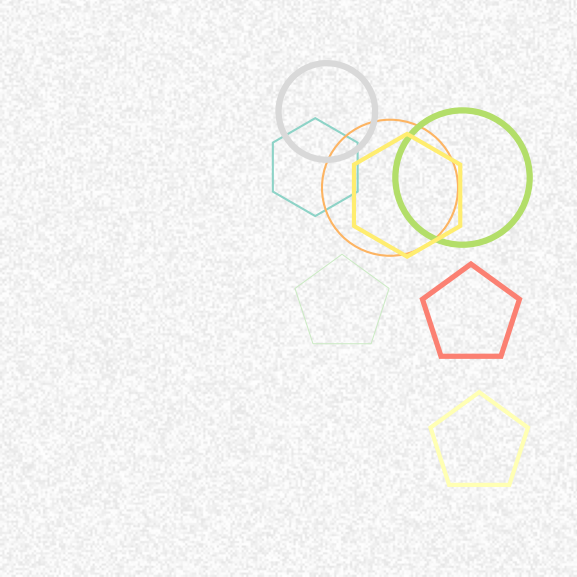[{"shape": "hexagon", "thickness": 1, "radius": 0.42, "center": [0.546, 0.71]}, {"shape": "pentagon", "thickness": 2, "radius": 0.44, "center": [0.83, 0.231]}, {"shape": "pentagon", "thickness": 2.5, "radius": 0.44, "center": [0.816, 0.454]}, {"shape": "circle", "thickness": 1, "radius": 0.59, "center": [0.675, 0.674]}, {"shape": "circle", "thickness": 3, "radius": 0.58, "center": [0.801, 0.692]}, {"shape": "circle", "thickness": 3, "radius": 0.42, "center": [0.566, 0.806]}, {"shape": "pentagon", "thickness": 0.5, "radius": 0.43, "center": [0.592, 0.473]}, {"shape": "hexagon", "thickness": 2, "radius": 0.53, "center": [0.705, 0.661]}]